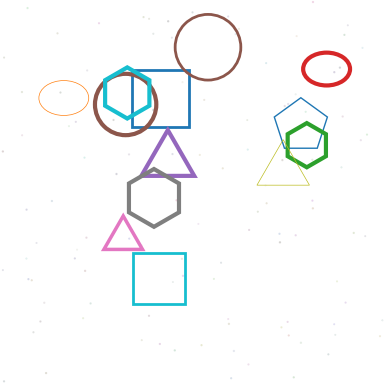[{"shape": "square", "thickness": 2, "radius": 0.37, "center": [0.418, 0.745]}, {"shape": "pentagon", "thickness": 1, "radius": 0.36, "center": [0.781, 0.674]}, {"shape": "oval", "thickness": 0.5, "radius": 0.32, "center": [0.166, 0.745]}, {"shape": "hexagon", "thickness": 3, "radius": 0.29, "center": [0.797, 0.623]}, {"shape": "oval", "thickness": 3, "radius": 0.3, "center": [0.848, 0.821]}, {"shape": "triangle", "thickness": 3, "radius": 0.4, "center": [0.436, 0.583]}, {"shape": "circle", "thickness": 2, "radius": 0.43, "center": [0.54, 0.877]}, {"shape": "circle", "thickness": 3, "radius": 0.4, "center": [0.326, 0.729]}, {"shape": "triangle", "thickness": 2.5, "radius": 0.29, "center": [0.32, 0.381]}, {"shape": "hexagon", "thickness": 3, "radius": 0.38, "center": [0.4, 0.486]}, {"shape": "triangle", "thickness": 0.5, "radius": 0.39, "center": [0.736, 0.558]}, {"shape": "square", "thickness": 2, "radius": 0.33, "center": [0.413, 0.277]}, {"shape": "hexagon", "thickness": 3, "radius": 0.33, "center": [0.331, 0.759]}]